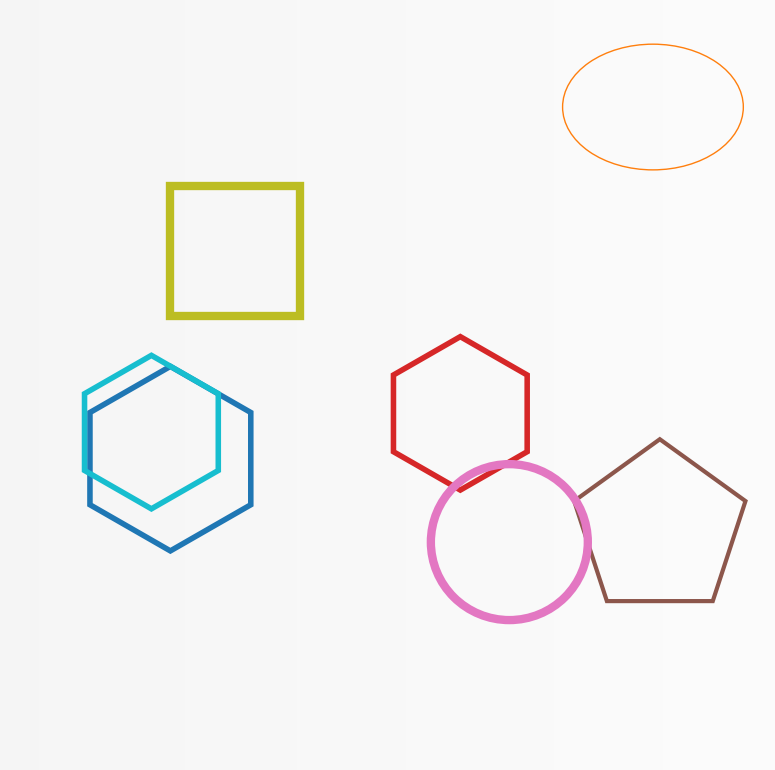[{"shape": "hexagon", "thickness": 2, "radius": 0.6, "center": [0.22, 0.404]}, {"shape": "oval", "thickness": 0.5, "radius": 0.58, "center": [0.843, 0.861]}, {"shape": "hexagon", "thickness": 2, "radius": 0.5, "center": [0.594, 0.463]}, {"shape": "pentagon", "thickness": 1.5, "radius": 0.58, "center": [0.851, 0.313]}, {"shape": "circle", "thickness": 3, "radius": 0.51, "center": [0.657, 0.296]}, {"shape": "square", "thickness": 3, "radius": 0.42, "center": [0.303, 0.674]}, {"shape": "hexagon", "thickness": 2, "radius": 0.5, "center": [0.195, 0.439]}]